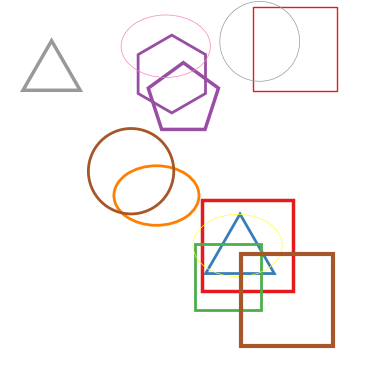[{"shape": "square", "thickness": 2.5, "radius": 0.59, "center": [0.643, 0.363]}, {"shape": "square", "thickness": 1, "radius": 0.54, "center": [0.766, 0.873]}, {"shape": "triangle", "thickness": 2, "radius": 0.51, "center": [0.623, 0.341]}, {"shape": "square", "thickness": 2, "radius": 0.43, "center": [0.593, 0.28]}, {"shape": "hexagon", "thickness": 2, "radius": 0.51, "center": [0.446, 0.808]}, {"shape": "pentagon", "thickness": 2.5, "radius": 0.48, "center": [0.476, 0.741]}, {"shape": "oval", "thickness": 2, "radius": 0.55, "center": [0.406, 0.492]}, {"shape": "oval", "thickness": 0.5, "radius": 0.58, "center": [0.617, 0.362]}, {"shape": "circle", "thickness": 2, "radius": 0.55, "center": [0.34, 0.555]}, {"shape": "square", "thickness": 3, "radius": 0.59, "center": [0.746, 0.221]}, {"shape": "oval", "thickness": 0.5, "radius": 0.58, "center": [0.431, 0.88]}, {"shape": "triangle", "thickness": 2.5, "radius": 0.43, "center": [0.134, 0.808]}, {"shape": "circle", "thickness": 0.5, "radius": 0.52, "center": [0.675, 0.893]}]